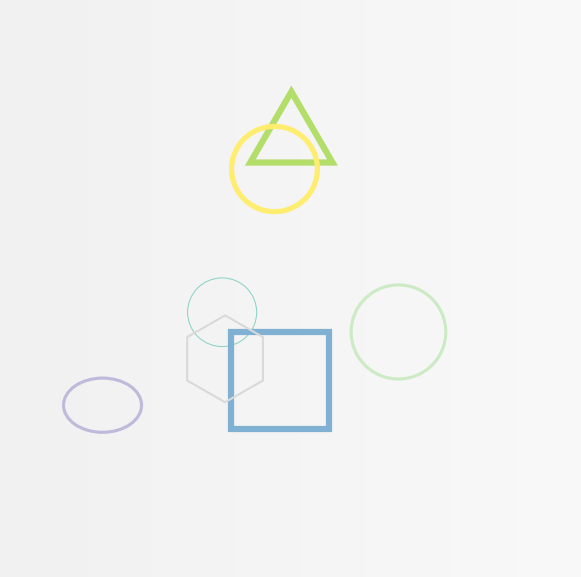[{"shape": "circle", "thickness": 0.5, "radius": 0.3, "center": [0.382, 0.458]}, {"shape": "oval", "thickness": 1.5, "radius": 0.34, "center": [0.176, 0.297]}, {"shape": "square", "thickness": 3, "radius": 0.42, "center": [0.482, 0.34]}, {"shape": "triangle", "thickness": 3, "radius": 0.41, "center": [0.501, 0.759]}, {"shape": "hexagon", "thickness": 1, "radius": 0.38, "center": [0.387, 0.378]}, {"shape": "circle", "thickness": 1.5, "radius": 0.41, "center": [0.686, 0.424]}, {"shape": "circle", "thickness": 2.5, "radius": 0.37, "center": [0.472, 0.706]}]